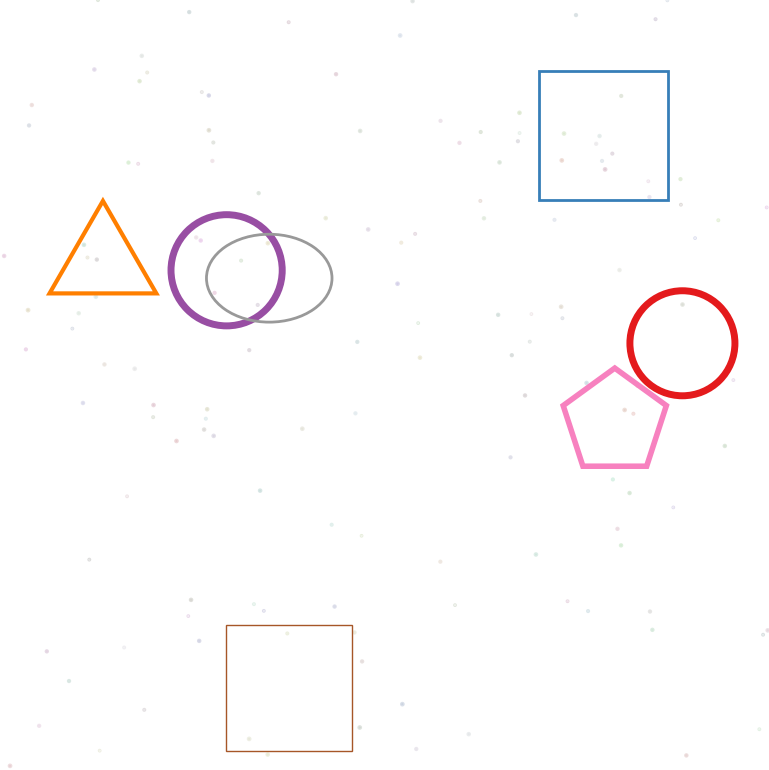[{"shape": "circle", "thickness": 2.5, "radius": 0.34, "center": [0.886, 0.554]}, {"shape": "square", "thickness": 1, "radius": 0.42, "center": [0.784, 0.824]}, {"shape": "circle", "thickness": 2.5, "radius": 0.36, "center": [0.294, 0.649]}, {"shape": "triangle", "thickness": 1.5, "radius": 0.4, "center": [0.134, 0.659]}, {"shape": "square", "thickness": 0.5, "radius": 0.41, "center": [0.375, 0.106]}, {"shape": "pentagon", "thickness": 2, "radius": 0.35, "center": [0.798, 0.452]}, {"shape": "oval", "thickness": 1, "radius": 0.41, "center": [0.35, 0.639]}]